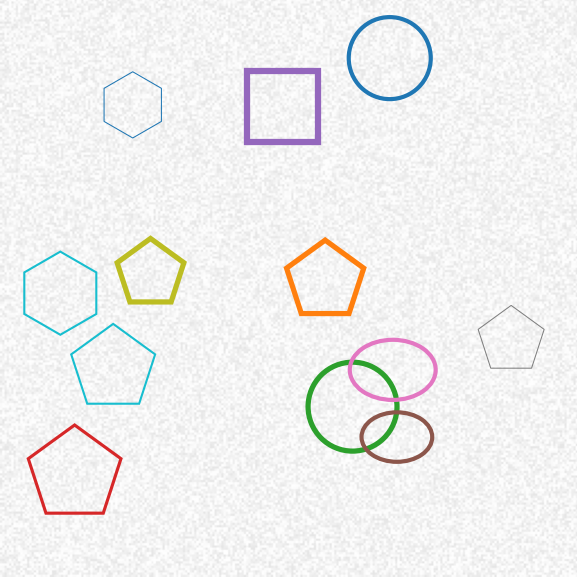[{"shape": "circle", "thickness": 2, "radius": 0.36, "center": [0.675, 0.898]}, {"shape": "hexagon", "thickness": 0.5, "radius": 0.29, "center": [0.23, 0.818]}, {"shape": "pentagon", "thickness": 2.5, "radius": 0.35, "center": [0.563, 0.513]}, {"shape": "circle", "thickness": 2.5, "radius": 0.38, "center": [0.61, 0.295]}, {"shape": "pentagon", "thickness": 1.5, "radius": 0.42, "center": [0.129, 0.179]}, {"shape": "square", "thickness": 3, "radius": 0.3, "center": [0.489, 0.815]}, {"shape": "oval", "thickness": 2, "radius": 0.31, "center": [0.687, 0.242]}, {"shape": "oval", "thickness": 2, "radius": 0.37, "center": [0.68, 0.359]}, {"shape": "pentagon", "thickness": 0.5, "radius": 0.3, "center": [0.885, 0.41]}, {"shape": "pentagon", "thickness": 2.5, "radius": 0.3, "center": [0.261, 0.525]}, {"shape": "hexagon", "thickness": 1, "radius": 0.36, "center": [0.104, 0.491]}, {"shape": "pentagon", "thickness": 1, "radius": 0.38, "center": [0.196, 0.362]}]